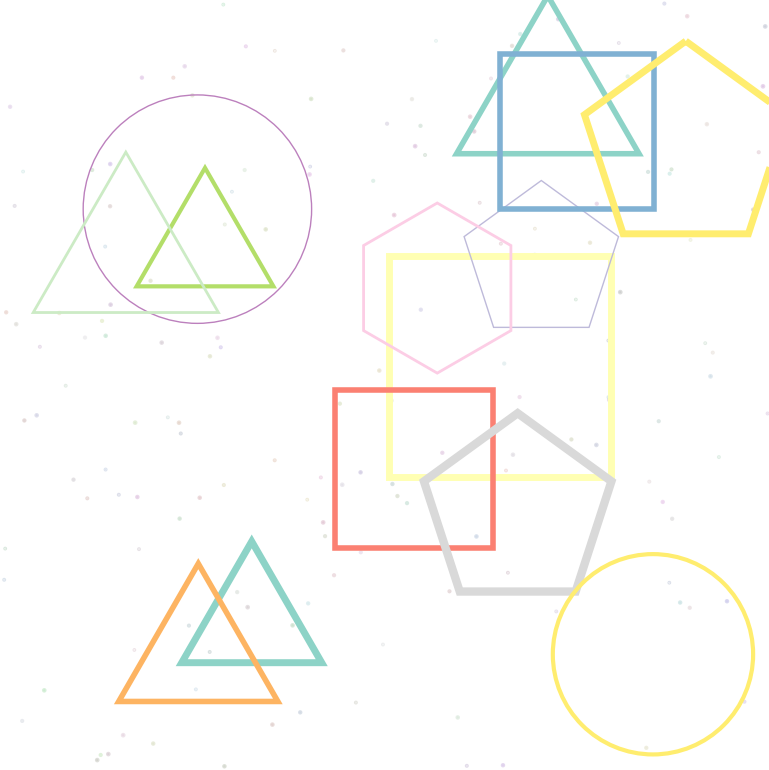[{"shape": "triangle", "thickness": 2.5, "radius": 0.52, "center": [0.327, 0.192]}, {"shape": "triangle", "thickness": 2, "radius": 0.68, "center": [0.711, 0.869]}, {"shape": "square", "thickness": 2.5, "radius": 0.72, "center": [0.649, 0.524]}, {"shape": "pentagon", "thickness": 0.5, "radius": 0.53, "center": [0.703, 0.66]}, {"shape": "square", "thickness": 2, "radius": 0.51, "center": [0.538, 0.391]}, {"shape": "square", "thickness": 2, "radius": 0.5, "center": [0.749, 0.829]}, {"shape": "triangle", "thickness": 2, "radius": 0.6, "center": [0.258, 0.149]}, {"shape": "triangle", "thickness": 1.5, "radius": 0.51, "center": [0.266, 0.679]}, {"shape": "hexagon", "thickness": 1, "radius": 0.55, "center": [0.568, 0.626]}, {"shape": "pentagon", "thickness": 3, "radius": 0.64, "center": [0.672, 0.335]}, {"shape": "circle", "thickness": 0.5, "radius": 0.74, "center": [0.256, 0.728]}, {"shape": "triangle", "thickness": 1, "radius": 0.69, "center": [0.163, 0.664]}, {"shape": "pentagon", "thickness": 2.5, "radius": 0.69, "center": [0.891, 0.808]}, {"shape": "circle", "thickness": 1.5, "radius": 0.65, "center": [0.848, 0.15]}]